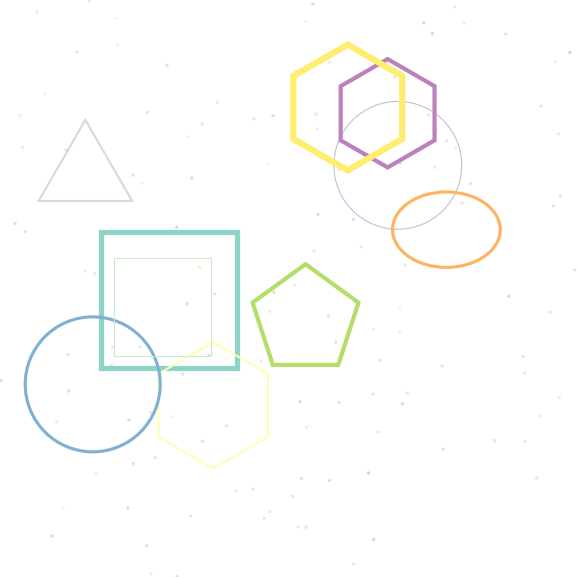[{"shape": "square", "thickness": 2.5, "radius": 0.59, "center": [0.292, 0.48]}, {"shape": "hexagon", "thickness": 1, "radius": 0.55, "center": [0.369, 0.297]}, {"shape": "circle", "thickness": 0.5, "radius": 0.55, "center": [0.689, 0.713]}, {"shape": "circle", "thickness": 1.5, "radius": 0.58, "center": [0.161, 0.334]}, {"shape": "oval", "thickness": 1.5, "radius": 0.47, "center": [0.773, 0.601]}, {"shape": "pentagon", "thickness": 2, "radius": 0.48, "center": [0.529, 0.445]}, {"shape": "triangle", "thickness": 1, "radius": 0.47, "center": [0.148, 0.698]}, {"shape": "hexagon", "thickness": 2, "radius": 0.47, "center": [0.671, 0.803]}, {"shape": "square", "thickness": 0.5, "radius": 0.42, "center": [0.281, 0.468]}, {"shape": "hexagon", "thickness": 3, "radius": 0.54, "center": [0.602, 0.813]}]